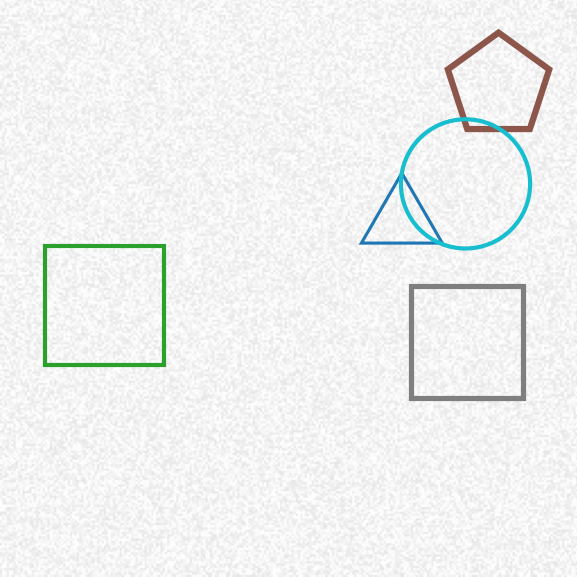[{"shape": "triangle", "thickness": 1.5, "radius": 0.4, "center": [0.696, 0.619]}, {"shape": "square", "thickness": 2, "radius": 0.51, "center": [0.181, 0.47]}, {"shape": "pentagon", "thickness": 3, "radius": 0.46, "center": [0.863, 0.85]}, {"shape": "square", "thickness": 2.5, "radius": 0.49, "center": [0.809, 0.407]}, {"shape": "circle", "thickness": 2, "radius": 0.56, "center": [0.806, 0.681]}]